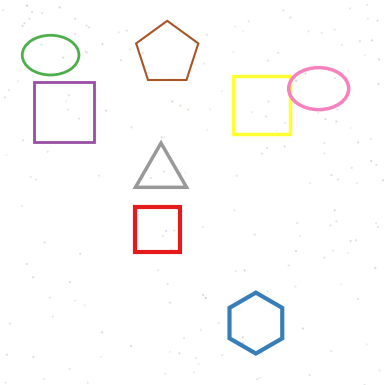[{"shape": "square", "thickness": 3, "radius": 0.3, "center": [0.41, 0.405]}, {"shape": "hexagon", "thickness": 3, "radius": 0.4, "center": [0.665, 0.161]}, {"shape": "oval", "thickness": 2, "radius": 0.37, "center": [0.131, 0.857]}, {"shape": "square", "thickness": 2, "radius": 0.39, "center": [0.166, 0.709]}, {"shape": "square", "thickness": 2.5, "radius": 0.37, "center": [0.679, 0.727]}, {"shape": "pentagon", "thickness": 1.5, "radius": 0.42, "center": [0.434, 0.861]}, {"shape": "oval", "thickness": 2.5, "radius": 0.39, "center": [0.828, 0.77]}, {"shape": "triangle", "thickness": 2.5, "radius": 0.38, "center": [0.418, 0.552]}]